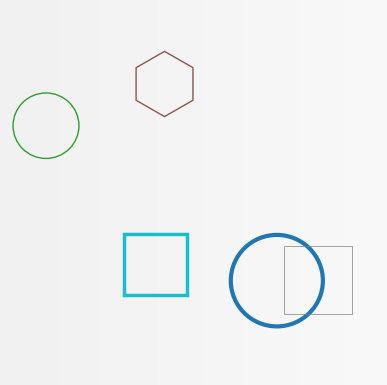[{"shape": "circle", "thickness": 3, "radius": 0.59, "center": [0.714, 0.271]}, {"shape": "circle", "thickness": 1, "radius": 0.43, "center": [0.119, 0.673]}, {"shape": "hexagon", "thickness": 1, "radius": 0.42, "center": [0.425, 0.782]}, {"shape": "square", "thickness": 0.5, "radius": 0.44, "center": [0.821, 0.273]}, {"shape": "square", "thickness": 2.5, "radius": 0.4, "center": [0.401, 0.313]}]